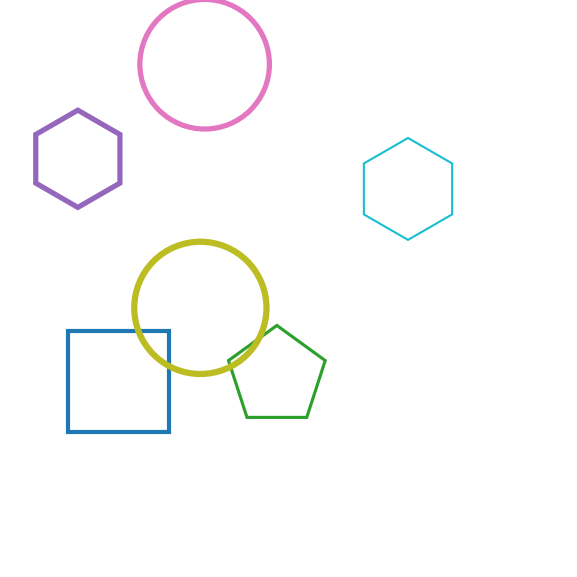[{"shape": "square", "thickness": 2, "radius": 0.44, "center": [0.206, 0.339]}, {"shape": "pentagon", "thickness": 1.5, "radius": 0.44, "center": [0.479, 0.348]}, {"shape": "hexagon", "thickness": 2.5, "radius": 0.42, "center": [0.135, 0.724]}, {"shape": "circle", "thickness": 2.5, "radius": 0.56, "center": [0.354, 0.888]}, {"shape": "circle", "thickness": 3, "radius": 0.57, "center": [0.347, 0.466]}, {"shape": "hexagon", "thickness": 1, "radius": 0.44, "center": [0.707, 0.672]}]